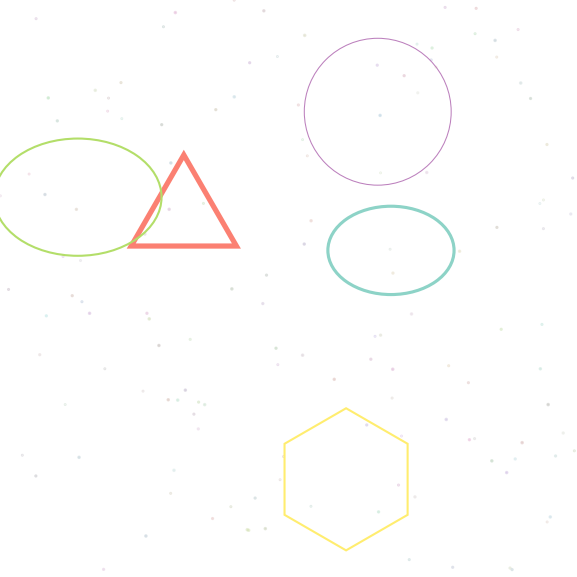[{"shape": "oval", "thickness": 1.5, "radius": 0.55, "center": [0.677, 0.566]}, {"shape": "triangle", "thickness": 2.5, "radius": 0.53, "center": [0.318, 0.626]}, {"shape": "oval", "thickness": 1, "radius": 0.73, "center": [0.135, 0.658]}, {"shape": "circle", "thickness": 0.5, "radius": 0.64, "center": [0.654, 0.806]}, {"shape": "hexagon", "thickness": 1, "radius": 0.62, "center": [0.599, 0.169]}]